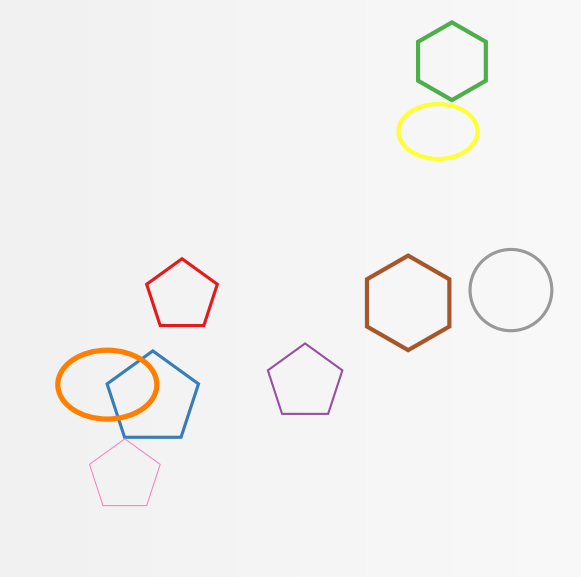[{"shape": "pentagon", "thickness": 1.5, "radius": 0.32, "center": [0.313, 0.487]}, {"shape": "pentagon", "thickness": 1.5, "radius": 0.41, "center": [0.263, 0.309]}, {"shape": "hexagon", "thickness": 2, "radius": 0.34, "center": [0.778, 0.893]}, {"shape": "pentagon", "thickness": 1, "radius": 0.34, "center": [0.525, 0.337]}, {"shape": "oval", "thickness": 2.5, "radius": 0.43, "center": [0.185, 0.333]}, {"shape": "oval", "thickness": 2, "radius": 0.34, "center": [0.754, 0.771]}, {"shape": "hexagon", "thickness": 2, "radius": 0.41, "center": [0.702, 0.475]}, {"shape": "pentagon", "thickness": 0.5, "radius": 0.32, "center": [0.215, 0.175]}, {"shape": "circle", "thickness": 1.5, "radius": 0.35, "center": [0.879, 0.497]}]